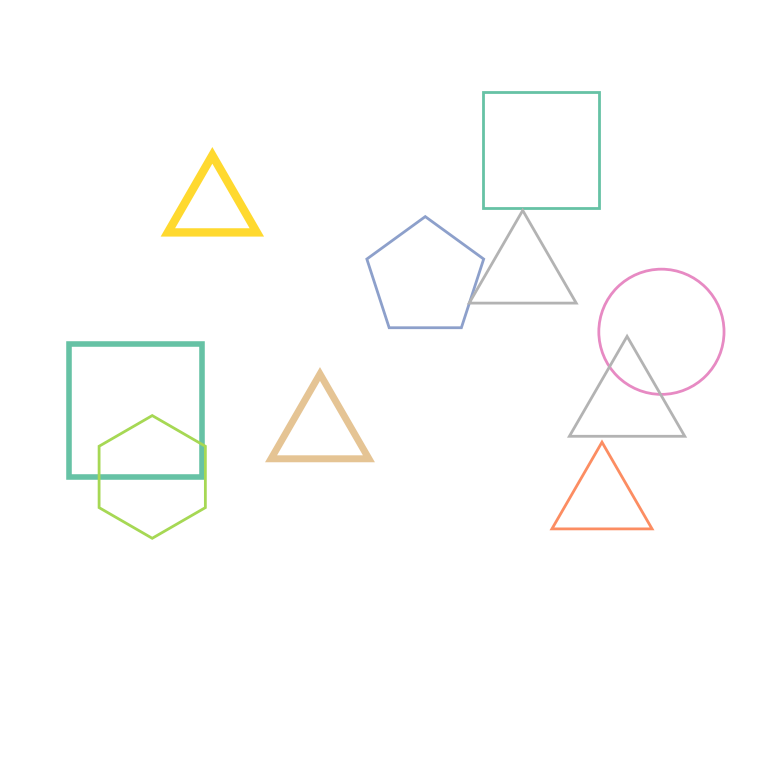[{"shape": "square", "thickness": 1, "radius": 0.38, "center": [0.703, 0.805]}, {"shape": "square", "thickness": 2, "radius": 0.43, "center": [0.176, 0.467]}, {"shape": "triangle", "thickness": 1, "radius": 0.38, "center": [0.782, 0.351]}, {"shape": "pentagon", "thickness": 1, "radius": 0.4, "center": [0.552, 0.639]}, {"shape": "circle", "thickness": 1, "radius": 0.41, "center": [0.859, 0.569]}, {"shape": "hexagon", "thickness": 1, "radius": 0.4, "center": [0.198, 0.381]}, {"shape": "triangle", "thickness": 3, "radius": 0.33, "center": [0.276, 0.732]}, {"shape": "triangle", "thickness": 2.5, "radius": 0.37, "center": [0.416, 0.441]}, {"shape": "triangle", "thickness": 1, "radius": 0.43, "center": [0.814, 0.477]}, {"shape": "triangle", "thickness": 1, "radius": 0.4, "center": [0.679, 0.646]}]